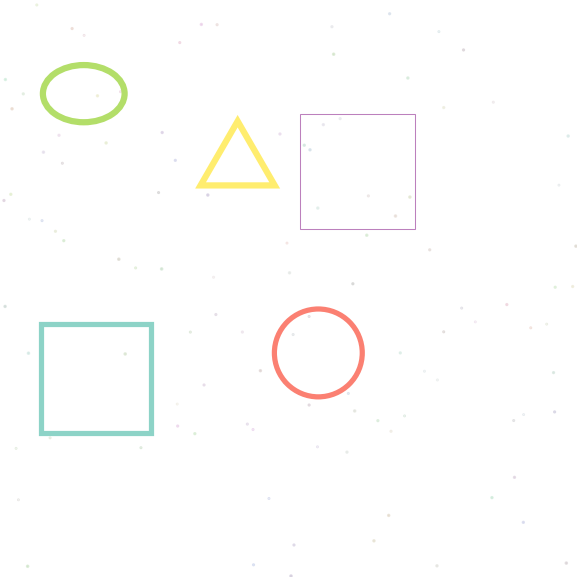[{"shape": "square", "thickness": 2.5, "radius": 0.48, "center": [0.166, 0.344]}, {"shape": "circle", "thickness": 2.5, "radius": 0.38, "center": [0.551, 0.388]}, {"shape": "oval", "thickness": 3, "radius": 0.35, "center": [0.145, 0.837]}, {"shape": "square", "thickness": 0.5, "radius": 0.5, "center": [0.619, 0.703]}, {"shape": "triangle", "thickness": 3, "radius": 0.37, "center": [0.411, 0.715]}]